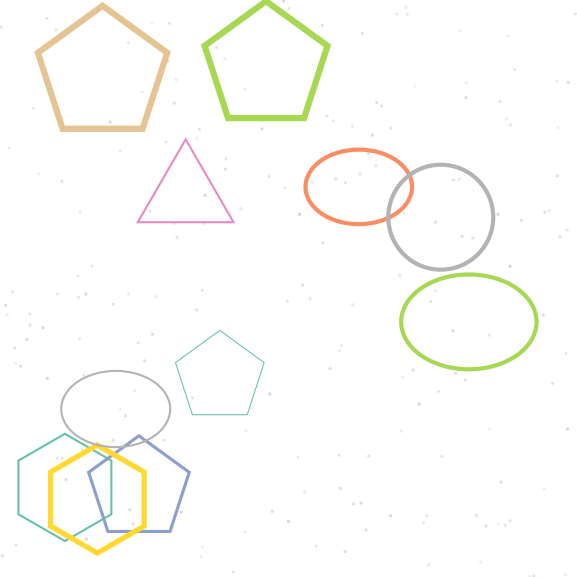[{"shape": "pentagon", "thickness": 0.5, "radius": 0.4, "center": [0.381, 0.346]}, {"shape": "hexagon", "thickness": 1, "radius": 0.46, "center": [0.112, 0.155]}, {"shape": "oval", "thickness": 2, "radius": 0.46, "center": [0.621, 0.675]}, {"shape": "pentagon", "thickness": 1.5, "radius": 0.46, "center": [0.241, 0.153]}, {"shape": "triangle", "thickness": 1, "radius": 0.48, "center": [0.321, 0.662]}, {"shape": "oval", "thickness": 2, "radius": 0.59, "center": [0.812, 0.442]}, {"shape": "pentagon", "thickness": 3, "radius": 0.56, "center": [0.461, 0.885]}, {"shape": "hexagon", "thickness": 2.5, "radius": 0.47, "center": [0.169, 0.135]}, {"shape": "pentagon", "thickness": 3, "radius": 0.59, "center": [0.178, 0.871]}, {"shape": "oval", "thickness": 1, "radius": 0.47, "center": [0.2, 0.291]}, {"shape": "circle", "thickness": 2, "radius": 0.45, "center": [0.763, 0.623]}]